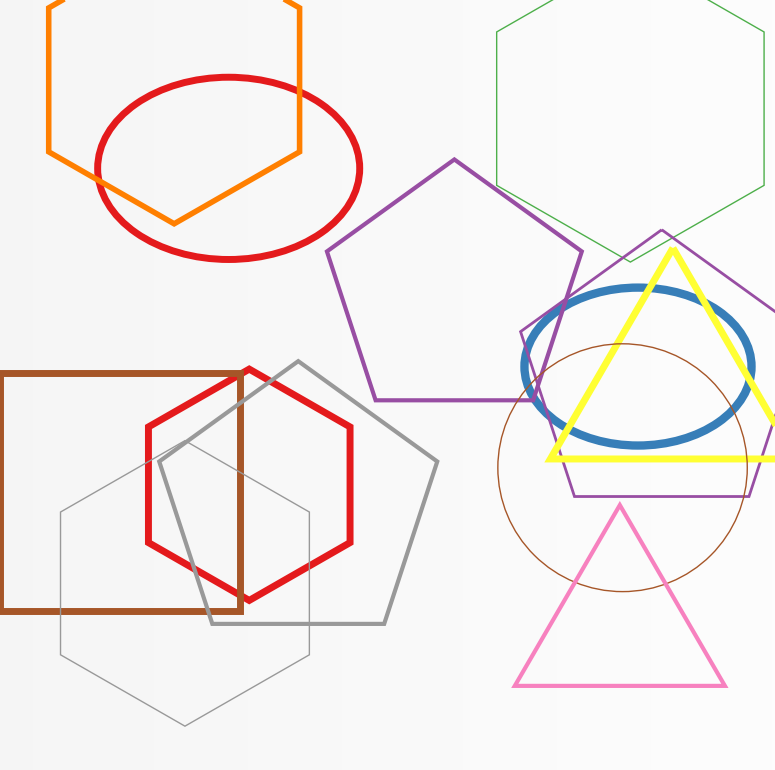[{"shape": "oval", "thickness": 2.5, "radius": 0.85, "center": [0.295, 0.781]}, {"shape": "hexagon", "thickness": 2.5, "radius": 0.75, "center": [0.322, 0.37]}, {"shape": "oval", "thickness": 3, "radius": 0.73, "center": [0.823, 0.524]}, {"shape": "hexagon", "thickness": 0.5, "radius": 1.0, "center": [0.813, 0.859]}, {"shape": "pentagon", "thickness": 1.5, "radius": 0.86, "center": [0.586, 0.62]}, {"shape": "pentagon", "thickness": 1, "radius": 0.96, "center": [0.854, 0.51]}, {"shape": "hexagon", "thickness": 2, "radius": 0.93, "center": [0.225, 0.896]}, {"shape": "triangle", "thickness": 2.5, "radius": 0.91, "center": [0.868, 0.495]}, {"shape": "square", "thickness": 2.5, "radius": 0.78, "center": [0.155, 0.361]}, {"shape": "circle", "thickness": 0.5, "radius": 0.8, "center": [0.803, 0.393]}, {"shape": "triangle", "thickness": 1.5, "radius": 0.78, "center": [0.8, 0.188]}, {"shape": "pentagon", "thickness": 1.5, "radius": 0.94, "center": [0.385, 0.342]}, {"shape": "hexagon", "thickness": 0.5, "radius": 0.93, "center": [0.239, 0.242]}]